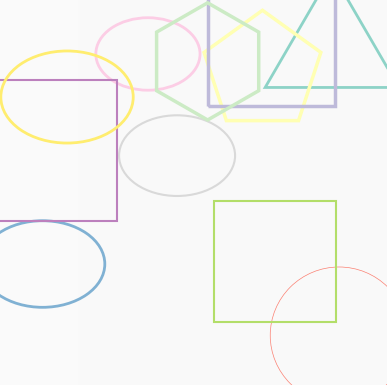[{"shape": "triangle", "thickness": 2, "radius": 1.0, "center": [0.857, 0.872]}, {"shape": "pentagon", "thickness": 2.5, "radius": 0.79, "center": [0.677, 0.815]}, {"shape": "square", "thickness": 2.5, "radius": 0.82, "center": [0.7, 0.89]}, {"shape": "circle", "thickness": 0.5, "radius": 0.89, "center": [0.875, 0.129]}, {"shape": "oval", "thickness": 2, "radius": 0.8, "center": [0.11, 0.314]}, {"shape": "square", "thickness": 1.5, "radius": 0.78, "center": [0.71, 0.32]}, {"shape": "oval", "thickness": 2, "radius": 0.67, "center": [0.382, 0.86]}, {"shape": "oval", "thickness": 1.5, "radius": 0.75, "center": [0.457, 0.596]}, {"shape": "square", "thickness": 1.5, "radius": 0.92, "center": [0.117, 0.61]}, {"shape": "hexagon", "thickness": 2.5, "radius": 0.76, "center": [0.536, 0.841]}, {"shape": "oval", "thickness": 2, "radius": 0.85, "center": [0.173, 0.748]}]